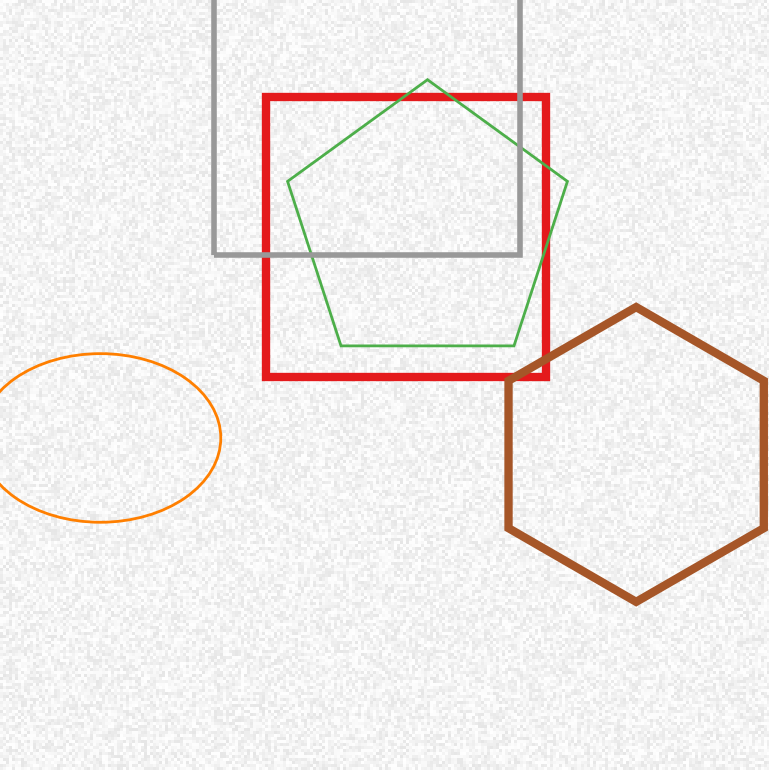[{"shape": "square", "thickness": 3, "radius": 0.91, "center": [0.527, 0.692]}, {"shape": "pentagon", "thickness": 1, "radius": 0.96, "center": [0.555, 0.705]}, {"shape": "oval", "thickness": 1, "radius": 0.78, "center": [0.13, 0.431]}, {"shape": "hexagon", "thickness": 3, "radius": 0.96, "center": [0.826, 0.41]}, {"shape": "square", "thickness": 2, "radius": 0.99, "center": [0.477, 0.868]}]